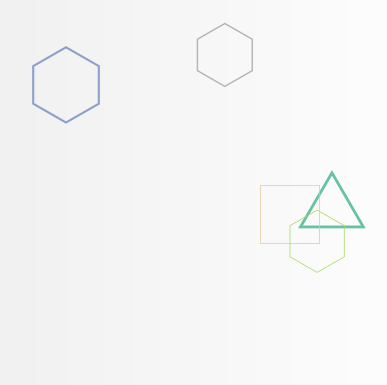[{"shape": "triangle", "thickness": 2, "radius": 0.47, "center": [0.857, 0.457]}, {"shape": "hexagon", "thickness": 1.5, "radius": 0.49, "center": [0.17, 0.779]}, {"shape": "hexagon", "thickness": 0.5, "radius": 0.4, "center": [0.818, 0.373]}, {"shape": "square", "thickness": 0.5, "radius": 0.38, "center": [0.747, 0.444]}, {"shape": "hexagon", "thickness": 1, "radius": 0.41, "center": [0.58, 0.857]}]